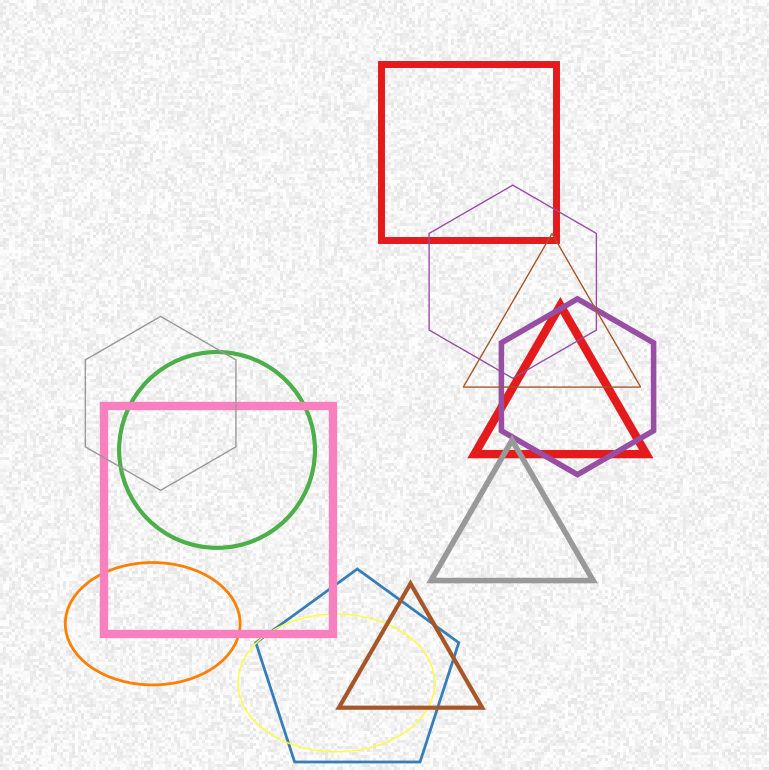[{"shape": "triangle", "thickness": 3, "radius": 0.64, "center": [0.728, 0.475]}, {"shape": "square", "thickness": 2.5, "radius": 0.57, "center": [0.608, 0.803]}, {"shape": "pentagon", "thickness": 1, "radius": 0.69, "center": [0.464, 0.123]}, {"shape": "circle", "thickness": 1.5, "radius": 0.64, "center": [0.282, 0.416]}, {"shape": "hexagon", "thickness": 0.5, "radius": 0.63, "center": [0.666, 0.634]}, {"shape": "hexagon", "thickness": 2, "radius": 0.57, "center": [0.75, 0.498]}, {"shape": "oval", "thickness": 1, "radius": 0.57, "center": [0.198, 0.19]}, {"shape": "oval", "thickness": 0.5, "radius": 0.64, "center": [0.437, 0.113]}, {"shape": "triangle", "thickness": 1.5, "radius": 0.54, "center": [0.533, 0.135]}, {"shape": "triangle", "thickness": 0.5, "radius": 0.66, "center": [0.717, 0.564]}, {"shape": "square", "thickness": 3, "radius": 0.74, "center": [0.284, 0.324]}, {"shape": "hexagon", "thickness": 0.5, "radius": 0.56, "center": [0.209, 0.476]}, {"shape": "triangle", "thickness": 2, "radius": 0.61, "center": [0.665, 0.307]}]